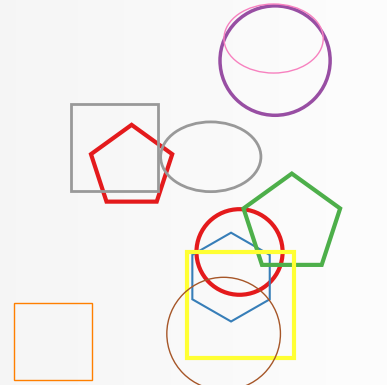[{"shape": "circle", "thickness": 3, "radius": 0.56, "center": [0.618, 0.346]}, {"shape": "pentagon", "thickness": 3, "radius": 0.55, "center": [0.34, 0.565]}, {"shape": "hexagon", "thickness": 1.5, "radius": 0.58, "center": [0.596, 0.28]}, {"shape": "pentagon", "thickness": 3, "radius": 0.66, "center": [0.753, 0.418]}, {"shape": "circle", "thickness": 2.5, "radius": 0.71, "center": [0.71, 0.843]}, {"shape": "square", "thickness": 1, "radius": 0.5, "center": [0.138, 0.114]}, {"shape": "square", "thickness": 3, "radius": 0.69, "center": [0.619, 0.209]}, {"shape": "circle", "thickness": 1, "radius": 0.73, "center": [0.577, 0.133]}, {"shape": "oval", "thickness": 1, "radius": 0.64, "center": [0.706, 0.9]}, {"shape": "square", "thickness": 2, "radius": 0.56, "center": [0.295, 0.616]}, {"shape": "oval", "thickness": 2, "radius": 0.65, "center": [0.544, 0.593]}]